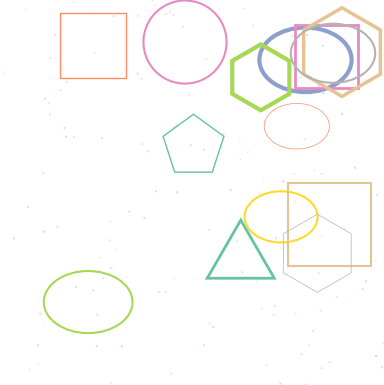[{"shape": "pentagon", "thickness": 1, "radius": 0.42, "center": [0.503, 0.62]}, {"shape": "triangle", "thickness": 2, "radius": 0.5, "center": [0.625, 0.328]}, {"shape": "oval", "thickness": 0.5, "radius": 0.42, "center": [0.771, 0.672]}, {"shape": "square", "thickness": 1, "radius": 0.43, "center": [0.242, 0.882]}, {"shape": "oval", "thickness": 3, "radius": 0.6, "center": [0.794, 0.845]}, {"shape": "square", "thickness": 2, "radius": 0.41, "center": [0.848, 0.853]}, {"shape": "circle", "thickness": 1.5, "radius": 0.54, "center": [0.481, 0.891]}, {"shape": "oval", "thickness": 1.5, "radius": 0.58, "center": [0.229, 0.215]}, {"shape": "hexagon", "thickness": 3, "radius": 0.43, "center": [0.677, 0.799]}, {"shape": "oval", "thickness": 1.5, "radius": 0.47, "center": [0.73, 0.437]}, {"shape": "square", "thickness": 1.5, "radius": 0.54, "center": [0.855, 0.416]}, {"shape": "hexagon", "thickness": 2.5, "radius": 0.58, "center": [0.888, 0.865]}, {"shape": "oval", "thickness": 1.5, "radius": 0.55, "center": [0.865, 0.862]}, {"shape": "hexagon", "thickness": 0.5, "radius": 0.51, "center": [0.824, 0.342]}]